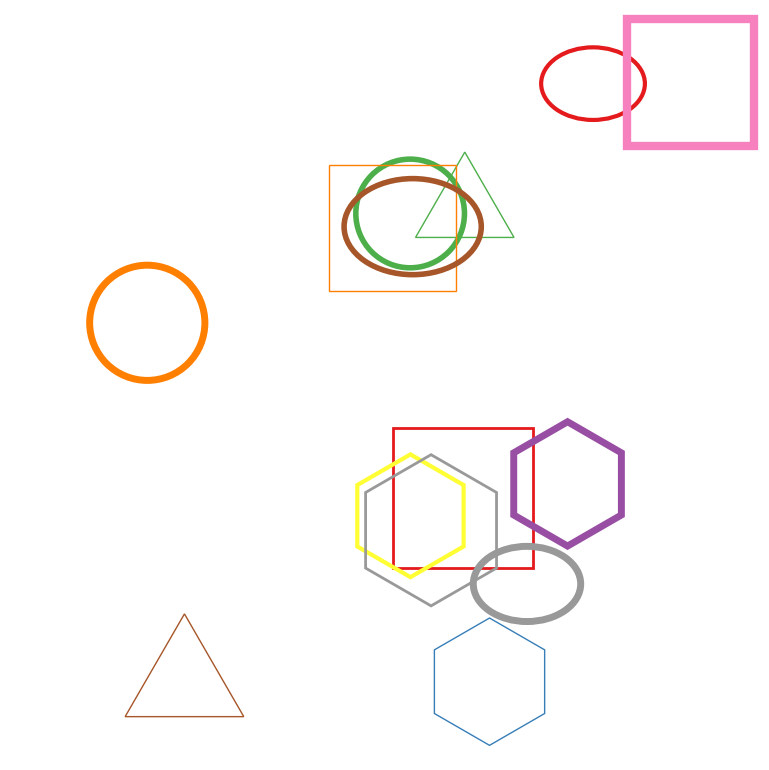[{"shape": "square", "thickness": 1, "radius": 0.45, "center": [0.602, 0.354]}, {"shape": "oval", "thickness": 1.5, "radius": 0.34, "center": [0.77, 0.891]}, {"shape": "hexagon", "thickness": 0.5, "radius": 0.41, "center": [0.636, 0.115]}, {"shape": "circle", "thickness": 2, "radius": 0.35, "center": [0.533, 0.723]}, {"shape": "triangle", "thickness": 0.5, "radius": 0.37, "center": [0.604, 0.729]}, {"shape": "hexagon", "thickness": 2.5, "radius": 0.4, "center": [0.737, 0.372]}, {"shape": "circle", "thickness": 2.5, "radius": 0.37, "center": [0.191, 0.581]}, {"shape": "square", "thickness": 0.5, "radius": 0.41, "center": [0.51, 0.704]}, {"shape": "hexagon", "thickness": 1.5, "radius": 0.4, "center": [0.533, 0.33]}, {"shape": "triangle", "thickness": 0.5, "radius": 0.44, "center": [0.24, 0.114]}, {"shape": "oval", "thickness": 2, "radius": 0.45, "center": [0.536, 0.706]}, {"shape": "square", "thickness": 3, "radius": 0.41, "center": [0.897, 0.893]}, {"shape": "oval", "thickness": 2.5, "radius": 0.35, "center": [0.684, 0.242]}, {"shape": "hexagon", "thickness": 1, "radius": 0.49, "center": [0.56, 0.311]}]